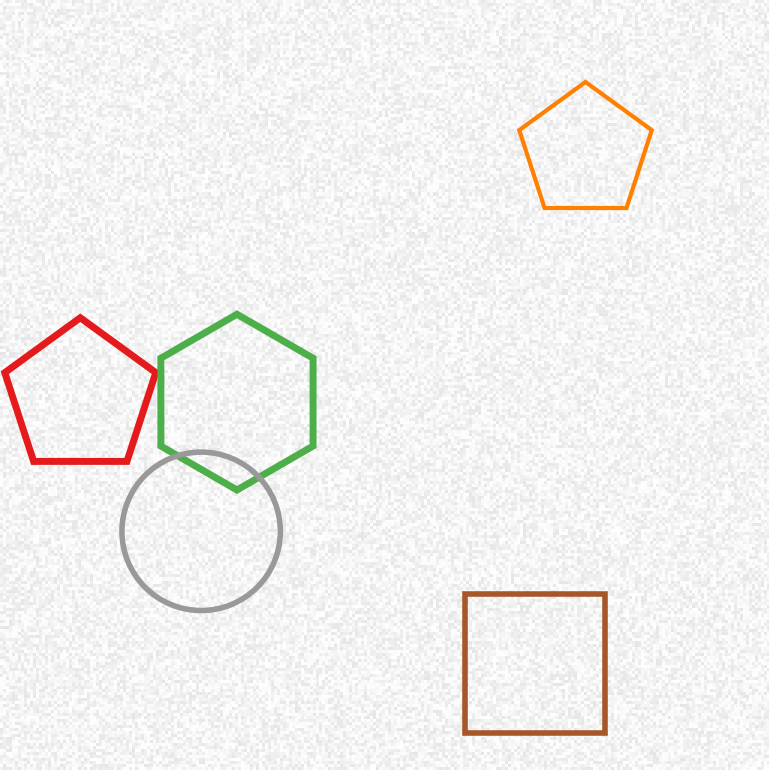[{"shape": "pentagon", "thickness": 2.5, "radius": 0.52, "center": [0.104, 0.484]}, {"shape": "hexagon", "thickness": 2.5, "radius": 0.57, "center": [0.308, 0.478]}, {"shape": "pentagon", "thickness": 1.5, "radius": 0.45, "center": [0.76, 0.803]}, {"shape": "square", "thickness": 2, "radius": 0.45, "center": [0.695, 0.138]}, {"shape": "circle", "thickness": 2, "radius": 0.51, "center": [0.261, 0.31]}]